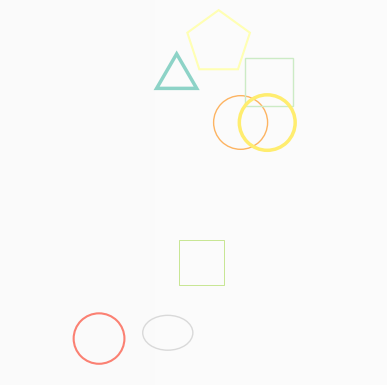[{"shape": "triangle", "thickness": 2.5, "radius": 0.3, "center": [0.456, 0.8]}, {"shape": "pentagon", "thickness": 1.5, "radius": 0.42, "center": [0.564, 0.889]}, {"shape": "circle", "thickness": 1.5, "radius": 0.33, "center": [0.256, 0.121]}, {"shape": "circle", "thickness": 1, "radius": 0.35, "center": [0.621, 0.682]}, {"shape": "square", "thickness": 0.5, "radius": 0.29, "center": [0.519, 0.319]}, {"shape": "oval", "thickness": 1, "radius": 0.32, "center": [0.433, 0.136]}, {"shape": "square", "thickness": 1, "radius": 0.31, "center": [0.695, 0.786]}, {"shape": "circle", "thickness": 2.5, "radius": 0.36, "center": [0.69, 0.682]}]